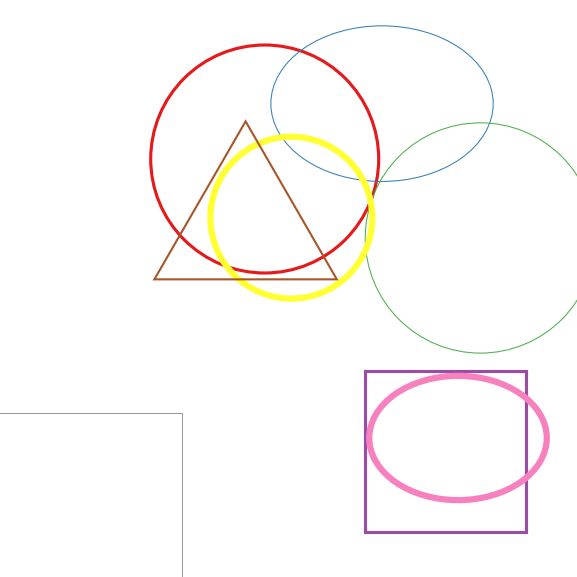[{"shape": "circle", "thickness": 1.5, "radius": 0.99, "center": [0.458, 0.724]}, {"shape": "oval", "thickness": 0.5, "radius": 0.96, "center": [0.662, 0.82]}, {"shape": "circle", "thickness": 0.5, "radius": 1.0, "center": [0.832, 0.587]}, {"shape": "square", "thickness": 1.5, "radius": 0.7, "center": [0.771, 0.217]}, {"shape": "circle", "thickness": 3, "radius": 0.7, "center": [0.505, 0.622]}, {"shape": "triangle", "thickness": 1, "radius": 0.91, "center": [0.425, 0.607]}, {"shape": "oval", "thickness": 3, "radius": 0.77, "center": [0.793, 0.241]}, {"shape": "square", "thickness": 0.5, "radius": 0.83, "center": [0.149, 0.117]}]